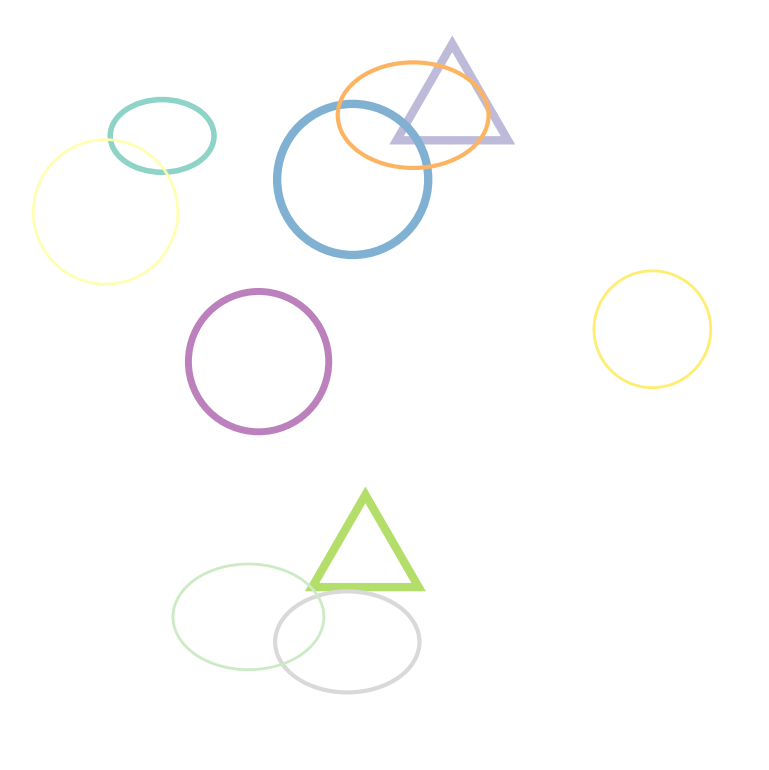[{"shape": "oval", "thickness": 2, "radius": 0.34, "center": [0.211, 0.824]}, {"shape": "circle", "thickness": 1, "radius": 0.47, "center": [0.137, 0.725]}, {"shape": "triangle", "thickness": 3, "radius": 0.42, "center": [0.587, 0.86]}, {"shape": "circle", "thickness": 3, "radius": 0.49, "center": [0.458, 0.767]}, {"shape": "oval", "thickness": 1.5, "radius": 0.49, "center": [0.537, 0.85]}, {"shape": "triangle", "thickness": 3, "radius": 0.4, "center": [0.475, 0.277]}, {"shape": "oval", "thickness": 1.5, "radius": 0.47, "center": [0.451, 0.166]}, {"shape": "circle", "thickness": 2.5, "radius": 0.46, "center": [0.336, 0.53]}, {"shape": "oval", "thickness": 1, "radius": 0.49, "center": [0.323, 0.199]}, {"shape": "circle", "thickness": 1, "radius": 0.38, "center": [0.847, 0.572]}]